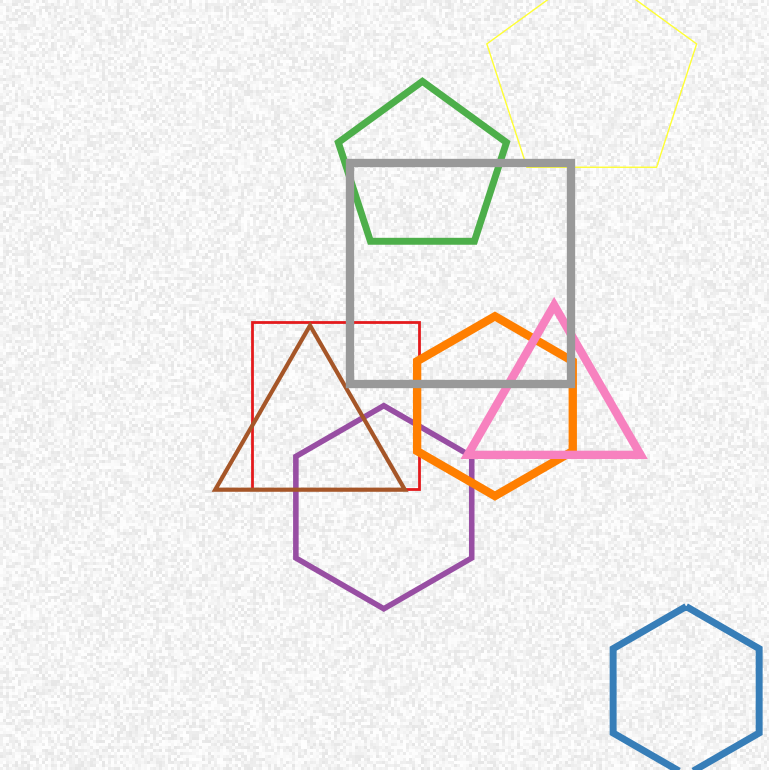[{"shape": "square", "thickness": 1, "radius": 0.54, "center": [0.435, 0.473]}, {"shape": "hexagon", "thickness": 2.5, "radius": 0.55, "center": [0.891, 0.103]}, {"shape": "pentagon", "thickness": 2.5, "radius": 0.57, "center": [0.549, 0.78]}, {"shape": "hexagon", "thickness": 2, "radius": 0.66, "center": [0.498, 0.341]}, {"shape": "hexagon", "thickness": 3, "radius": 0.58, "center": [0.643, 0.473]}, {"shape": "pentagon", "thickness": 0.5, "radius": 0.72, "center": [0.768, 0.899]}, {"shape": "triangle", "thickness": 1.5, "radius": 0.71, "center": [0.403, 0.435]}, {"shape": "triangle", "thickness": 3, "radius": 0.65, "center": [0.72, 0.474]}, {"shape": "square", "thickness": 3, "radius": 0.72, "center": [0.599, 0.644]}]